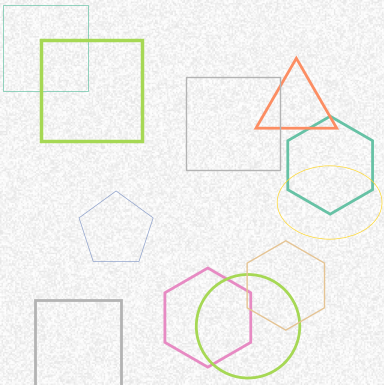[{"shape": "hexagon", "thickness": 2, "radius": 0.64, "center": [0.858, 0.571]}, {"shape": "square", "thickness": 0.5, "radius": 0.55, "center": [0.118, 0.875]}, {"shape": "triangle", "thickness": 2, "radius": 0.61, "center": [0.77, 0.728]}, {"shape": "pentagon", "thickness": 0.5, "radius": 0.51, "center": [0.302, 0.403]}, {"shape": "hexagon", "thickness": 2, "radius": 0.64, "center": [0.54, 0.175]}, {"shape": "square", "thickness": 2.5, "radius": 0.65, "center": [0.237, 0.765]}, {"shape": "circle", "thickness": 2, "radius": 0.67, "center": [0.644, 0.153]}, {"shape": "oval", "thickness": 0.5, "radius": 0.68, "center": [0.856, 0.474]}, {"shape": "hexagon", "thickness": 1, "radius": 0.58, "center": [0.742, 0.259]}, {"shape": "square", "thickness": 2, "radius": 0.56, "center": [0.203, 0.109]}, {"shape": "square", "thickness": 1, "radius": 0.61, "center": [0.605, 0.68]}]